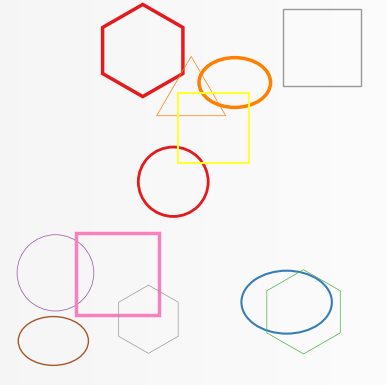[{"shape": "hexagon", "thickness": 2.5, "radius": 0.6, "center": [0.368, 0.869]}, {"shape": "circle", "thickness": 2, "radius": 0.45, "center": [0.447, 0.528]}, {"shape": "oval", "thickness": 1.5, "radius": 0.58, "center": [0.74, 0.215]}, {"shape": "hexagon", "thickness": 0.5, "radius": 0.55, "center": [0.783, 0.19]}, {"shape": "circle", "thickness": 0.5, "radius": 0.5, "center": [0.143, 0.291]}, {"shape": "triangle", "thickness": 0.5, "radius": 0.51, "center": [0.493, 0.751]}, {"shape": "oval", "thickness": 2.5, "radius": 0.46, "center": [0.606, 0.786]}, {"shape": "square", "thickness": 1.5, "radius": 0.46, "center": [0.552, 0.668]}, {"shape": "oval", "thickness": 1, "radius": 0.45, "center": [0.138, 0.114]}, {"shape": "square", "thickness": 2.5, "radius": 0.54, "center": [0.302, 0.288]}, {"shape": "square", "thickness": 1, "radius": 0.5, "center": [0.832, 0.877]}, {"shape": "hexagon", "thickness": 0.5, "radius": 0.44, "center": [0.383, 0.171]}]